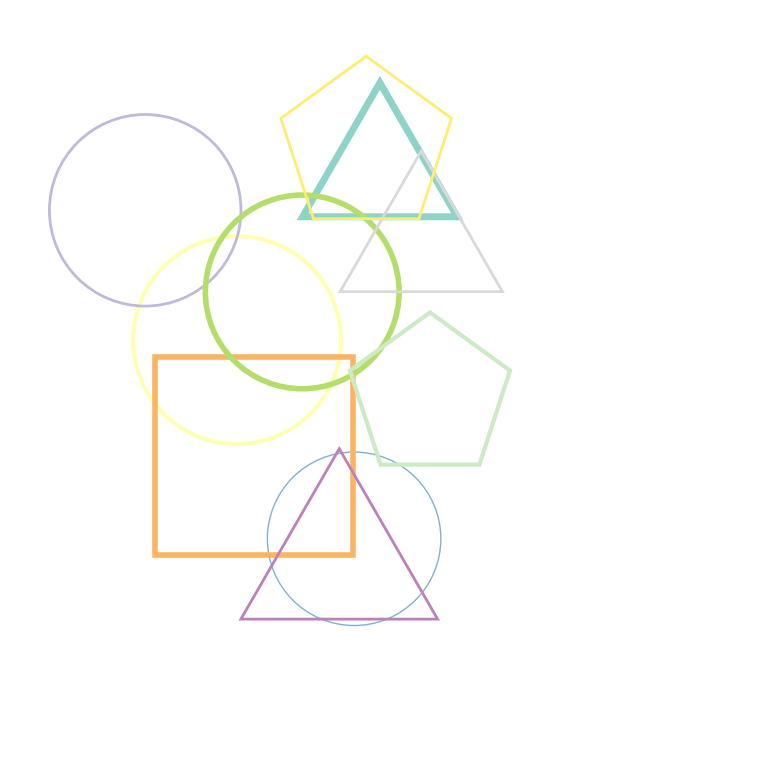[{"shape": "triangle", "thickness": 2.5, "radius": 0.58, "center": [0.493, 0.776]}, {"shape": "circle", "thickness": 1.5, "radius": 0.67, "center": [0.308, 0.558]}, {"shape": "circle", "thickness": 1, "radius": 0.62, "center": [0.189, 0.727]}, {"shape": "circle", "thickness": 0.5, "radius": 0.56, "center": [0.46, 0.3]}, {"shape": "square", "thickness": 2, "radius": 0.64, "center": [0.33, 0.408]}, {"shape": "circle", "thickness": 2, "radius": 0.63, "center": [0.393, 0.621]}, {"shape": "triangle", "thickness": 1, "radius": 0.61, "center": [0.547, 0.682]}, {"shape": "triangle", "thickness": 1, "radius": 0.74, "center": [0.441, 0.27]}, {"shape": "pentagon", "thickness": 1.5, "radius": 0.55, "center": [0.558, 0.485]}, {"shape": "pentagon", "thickness": 1, "radius": 0.58, "center": [0.476, 0.81]}]